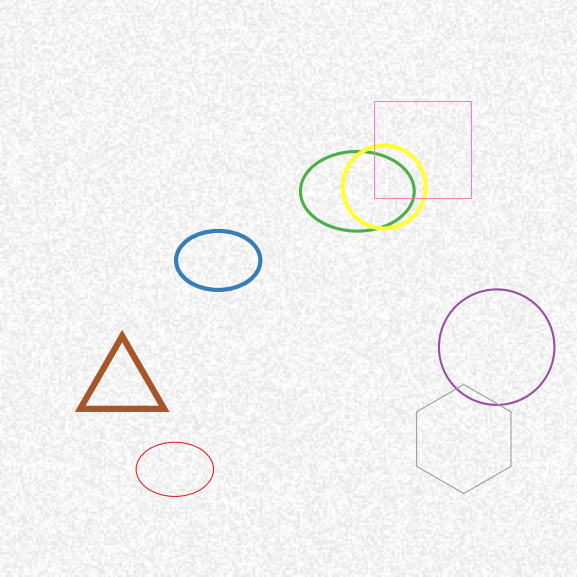[{"shape": "oval", "thickness": 0.5, "radius": 0.34, "center": [0.303, 0.186]}, {"shape": "oval", "thickness": 2, "radius": 0.37, "center": [0.378, 0.548]}, {"shape": "oval", "thickness": 1.5, "radius": 0.49, "center": [0.619, 0.668]}, {"shape": "circle", "thickness": 1, "radius": 0.5, "center": [0.86, 0.398]}, {"shape": "circle", "thickness": 2, "radius": 0.36, "center": [0.665, 0.675]}, {"shape": "triangle", "thickness": 3, "radius": 0.42, "center": [0.212, 0.333]}, {"shape": "square", "thickness": 0.5, "radius": 0.42, "center": [0.732, 0.741]}, {"shape": "hexagon", "thickness": 0.5, "radius": 0.47, "center": [0.803, 0.239]}]